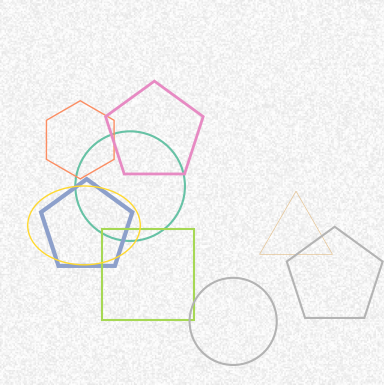[{"shape": "circle", "thickness": 1.5, "radius": 0.71, "center": [0.338, 0.517]}, {"shape": "hexagon", "thickness": 1, "radius": 0.51, "center": [0.208, 0.637]}, {"shape": "pentagon", "thickness": 3, "radius": 0.62, "center": [0.225, 0.41]}, {"shape": "pentagon", "thickness": 2, "radius": 0.67, "center": [0.401, 0.656]}, {"shape": "square", "thickness": 1.5, "radius": 0.59, "center": [0.385, 0.288]}, {"shape": "oval", "thickness": 1, "radius": 0.73, "center": [0.218, 0.415]}, {"shape": "triangle", "thickness": 0.5, "radius": 0.55, "center": [0.769, 0.394]}, {"shape": "circle", "thickness": 1.5, "radius": 0.57, "center": [0.606, 0.165]}, {"shape": "pentagon", "thickness": 1.5, "radius": 0.65, "center": [0.869, 0.28]}]